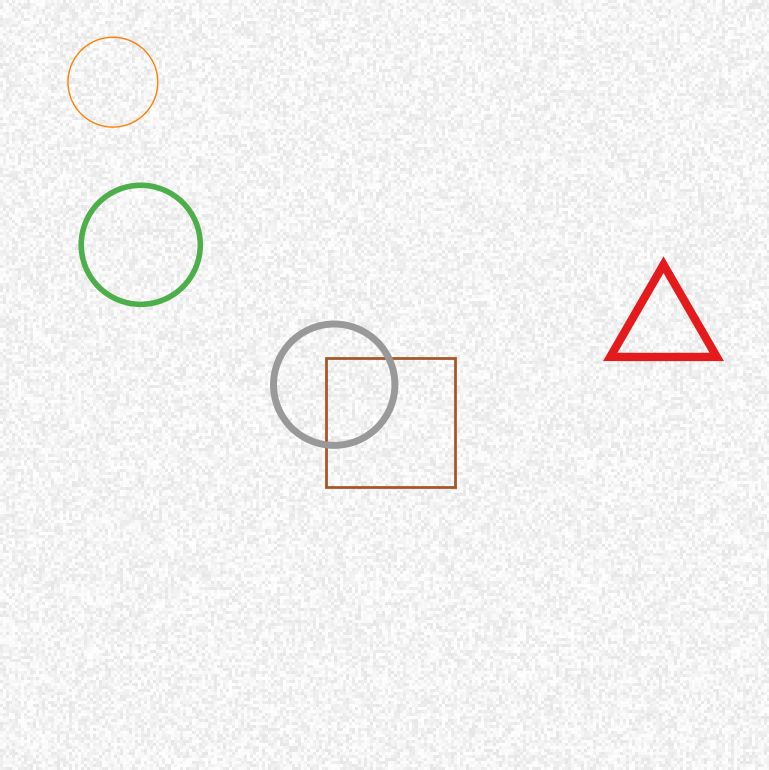[{"shape": "triangle", "thickness": 3, "radius": 0.4, "center": [0.862, 0.576]}, {"shape": "circle", "thickness": 2, "radius": 0.39, "center": [0.183, 0.682]}, {"shape": "circle", "thickness": 0.5, "radius": 0.29, "center": [0.147, 0.893]}, {"shape": "square", "thickness": 1, "radius": 0.42, "center": [0.507, 0.452]}, {"shape": "circle", "thickness": 2.5, "radius": 0.39, "center": [0.434, 0.5]}]